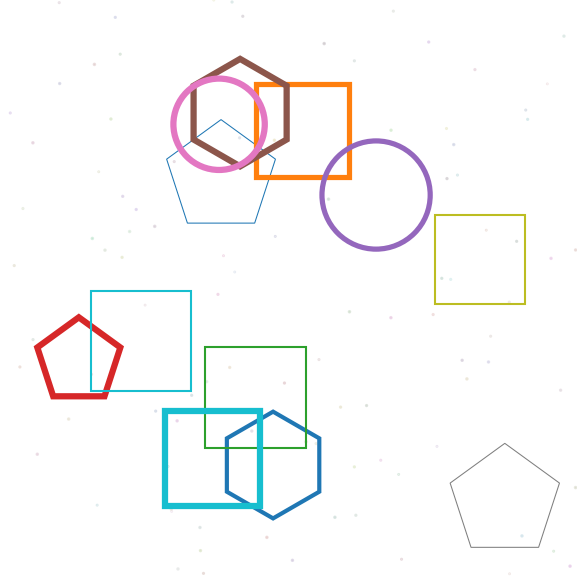[{"shape": "hexagon", "thickness": 2, "radius": 0.46, "center": [0.473, 0.194]}, {"shape": "pentagon", "thickness": 0.5, "radius": 0.5, "center": [0.383, 0.693]}, {"shape": "square", "thickness": 2.5, "radius": 0.4, "center": [0.524, 0.773]}, {"shape": "square", "thickness": 1, "radius": 0.44, "center": [0.442, 0.311]}, {"shape": "pentagon", "thickness": 3, "radius": 0.38, "center": [0.137, 0.374]}, {"shape": "circle", "thickness": 2.5, "radius": 0.47, "center": [0.651, 0.661]}, {"shape": "hexagon", "thickness": 3, "radius": 0.47, "center": [0.416, 0.804]}, {"shape": "circle", "thickness": 3, "radius": 0.4, "center": [0.379, 0.784]}, {"shape": "pentagon", "thickness": 0.5, "radius": 0.5, "center": [0.874, 0.132]}, {"shape": "square", "thickness": 1, "radius": 0.39, "center": [0.832, 0.55]}, {"shape": "square", "thickness": 1, "radius": 0.43, "center": [0.244, 0.408]}, {"shape": "square", "thickness": 3, "radius": 0.41, "center": [0.368, 0.205]}]